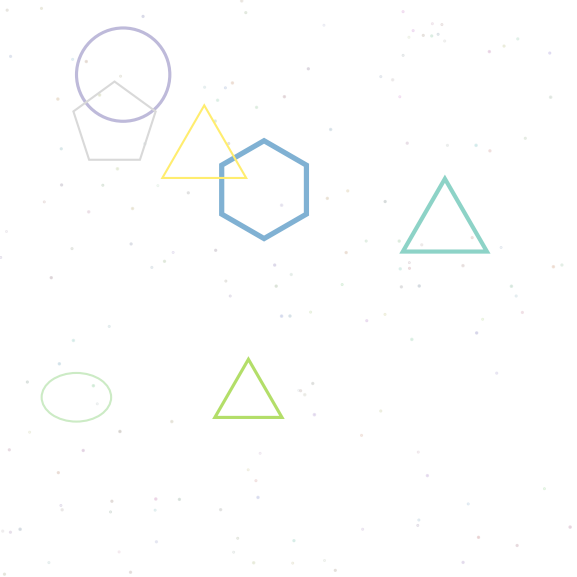[{"shape": "triangle", "thickness": 2, "radius": 0.42, "center": [0.77, 0.606]}, {"shape": "circle", "thickness": 1.5, "radius": 0.4, "center": [0.213, 0.87]}, {"shape": "hexagon", "thickness": 2.5, "radius": 0.42, "center": [0.457, 0.671]}, {"shape": "triangle", "thickness": 1.5, "radius": 0.34, "center": [0.43, 0.31]}, {"shape": "pentagon", "thickness": 1, "radius": 0.37, "center": [0.198, 0.783]}, {"shape": "oval", "thickness": 1, "radius": 0.3, "center": [0.132, 0.311]}, {"shape": "triangle", "thickness": 1, "radius": 0.42, "center": [0.354, 0.733]}]